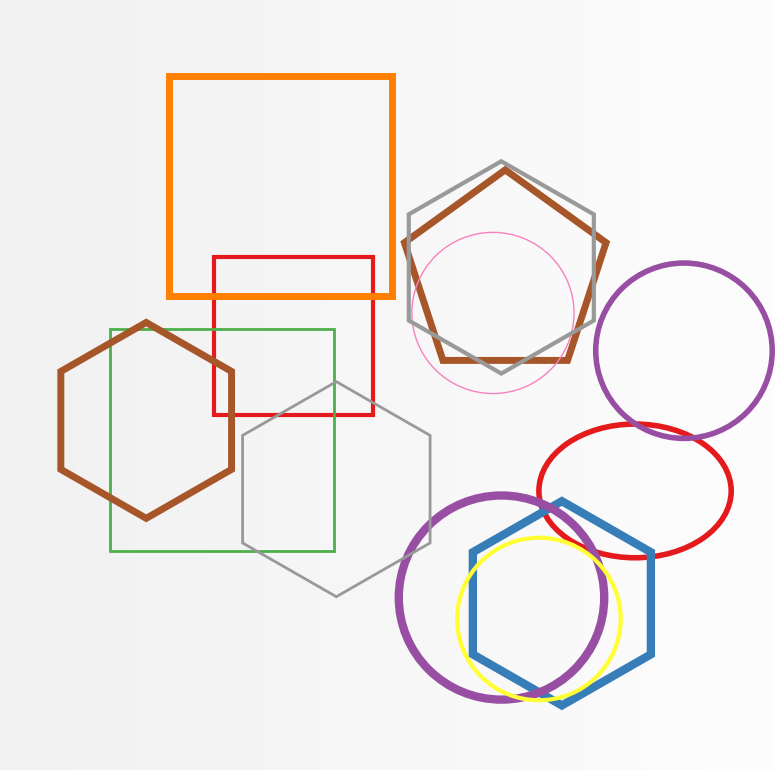[{"shape": "oval", "thickness": 2, "radius": 0.62, "center": [0.819, 0.362]}, {"shape": "square", "thickness": 1.5, "radius": 0.51, "center": [0.379, 0.563]}, {"shape": "hexagon", "thickness": 3, "radius": 0.66, "center": [0.725, 0.217]}, {"shape": "square", "thickness": 1, "radius": 0.72, "center": [0.286, 0.428]}, {"shape": "circle", "thickness": 2, "radius": 0.57, "center": [0.883, 0.545]}, {"shape": "circle", "thickness": 3, "radius": 0.66, "center": [0.647, 0.224]}, {"shape": "square", "thickness": 2.5, "radius": 0.72, "center": [0.362, 0.759]}, {"shape": "circle", "thickness": 1.5, "radius": 0.53, "center": [0.695, 0.196]}, {"shape": "pentagon", "thickness": 2.5, "radius": 0.68, "center": [0.652, 0.643]}, {"shape": "hexagon", "thickness": 2.5, "radius": 0.64, "center": [0.189, 0.454]}, {"shape": "circle", "thickness": 0.5, "radius": 0.52, "center": [0.636, 0.594]}, {"shape": "hexagon", "thickness": 1, "radius": 0.7, "center": [0.434, 0.365]}, {"shape": "hexagon", "thickness": 1.5, "radius": 0.69, "center": [0.647, 0.653]}]